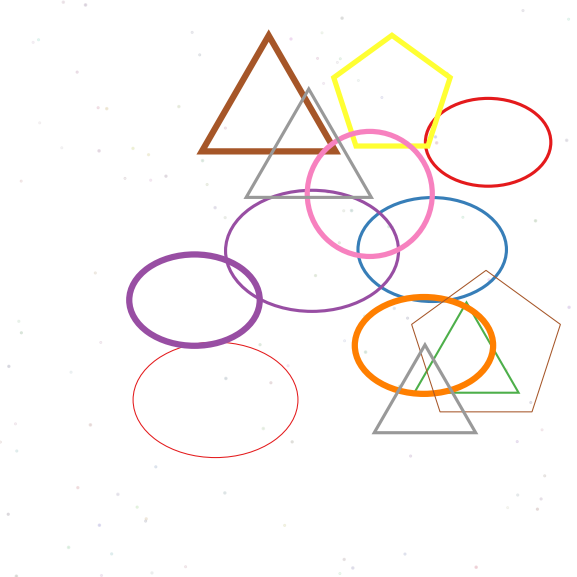[{"shape": "oval", "thickness": 1.5, "radius": 0.54, "center": [0.845, 0.753]}, {"shape": "oval", "thickness": 0.5, "radius": 0.71, "center": [0.373, 0.307]}, {"shape": "oval", "thickness": 1.5, "radius": 0.64, "center": [0.748, 0.567]}, {"shape": "triangle", "thickness": 1, "radius": 0.52, "center": [0.808, 0.371]}, {"shape": "oval", "thickness": 1.5, "radius": 0.75, "center": [0.54, 0.565]}, {"shape": "oval", "thickness": 3, "radius": 0.56, "center": [0.337, 0.479]}, {"shape": "oval", "thickness": 3, "radius": 0.6, "center": [0.734, 0.401]}, {"shape": "pentagon", "thickness": 2.5, "radius": 0.53, "center": [0.679, 0.832]}, {"shape": "pentagon", "thickness": 0.5, "radius": 0.68, "center": [0.842, 0.396]}, {"shape": "triangle", "thickness": 3, "radius": 0.67, "center": [0.465, 0.804]}, {"shape": "circle", "thickness": 2.5, "radius": 0.54, "center": [0.64, 0.663]}, {"shape": "triangle", "thickness": 1.5, "radius": 0.63, "center": [0.535, 0.72]}, {"shape": "triangle", "thickness": 1.5, "radius": 0.51, "center": [0.736, 0.301]}]